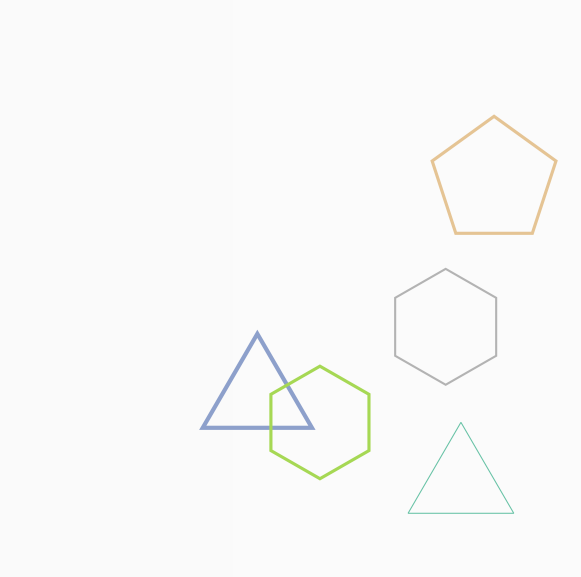[{"shape": "triangle", "thickness": 0.5, "radius": 0.52, "center": [0.793, 0.163]}, {"shape": "triangle", "thickness": 2, "radius": 0.54, "center": [0.443, 0.313]}, {"shape": "hexagon", "thickness": 1.5, "radius": 0.49, "center": [0.55, 0.268]}, {"shape": "pentagon", "thickness": 1.5, "radius": 0.56, "center": [0.85, 0.686]}, {"shape": "hexagon", "thickness": 1, "radius": 0.5, "center": [0.767, 0.433]}]